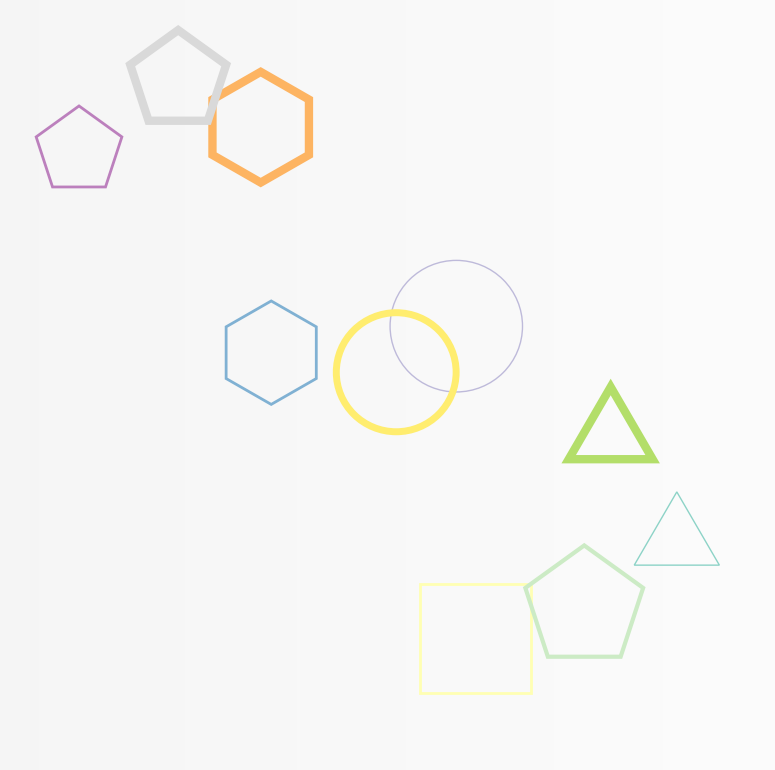[{"shape": "triangle", "thickness": 0.5, "radius": 0.32, "center": [0.873, 0.298]}, {"shape": "square", "thickness": 1, "radius": 0.36, "center": [0.614, 0.171]}, {"shape": "circle", "thickness": 0.5, "radius": 0.43, "center": [0.589, 0.576]}, {"shape": "hexagon", "thickness": 1, "radius": 0.34, "center": [0.35, 0.542]}, {"shape": "hexagon", "thickness": 3, "radius": 0.36, "center": [0.336, 0.835]}, {"shape": "triangle", "thickness": 3, "radius": 0.31, "center": [0.788, 0.435]}, {"shape": "pentagon", "thickness": 3, "radius": 0.33, "center": [0.23, 0.896]}, {"shape": "pentagon", "thickness": 1, "radius": 0.29, "center": [0.102, 0.804]}, {"shape": "pentagon", "thickness": 1.5, "radius": 0.4, "center": [0.754, 0.212]}, {"shape": "circle", "thickness": 2.5, "radius": 0.39, "center": [0.511, 0.517]}]